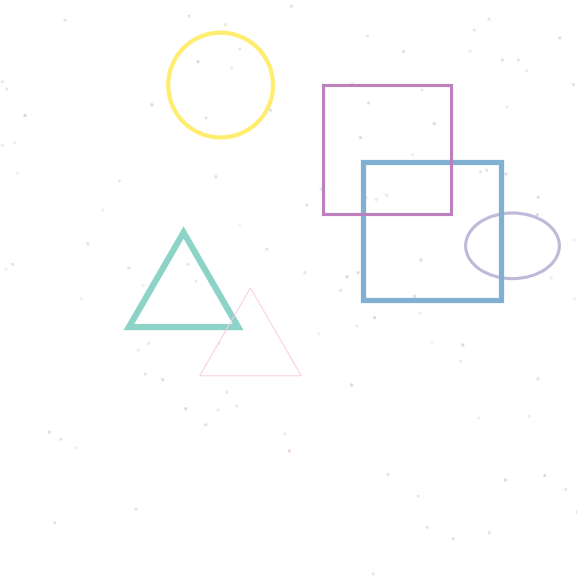[{"shape": "triangle", "thickness": 3, "radius": 0.55, "center": [0.318, 0.487]}, {"shape": "oval", "thickness": 1.5, "radius": 0.41, "center": [0.887, 0.573]}, {"shape": "square", "thickness": 2.5, "radius": 0.6, "center": [0.749, 0.6]}, {"shape": "triangle", "thickness": 0.5, "radius": 0.51, "center": [0.434, 0.399]}, {"shape": "square", "thickness": 1.5, "radius": 0.56, "center": [0.67, 0.74]}, {"shape": "circle", "thickness": 2, "radius": 0.45, "center": [0.382, 0.852]}]